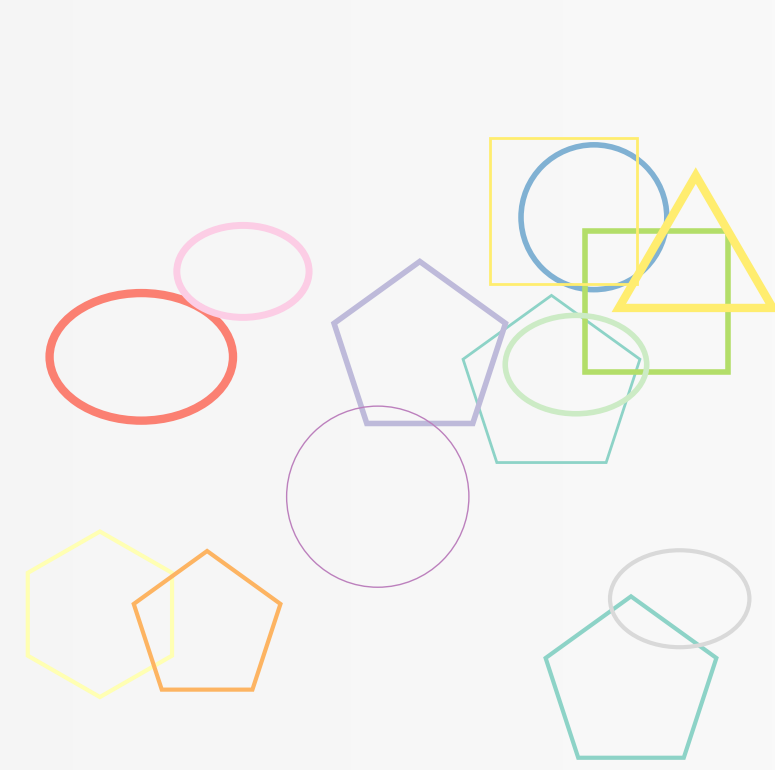[{"shape": "pentagon", "thickness": 1, "radius": 0.6, "center": [0.712, 0.496]}, {"shape": "pentagon", "thickness": 1.5, "radius": 0.58, "center": [0.814, 0.11]}, {"shape": "hexagon", "thickness": 1.5, "radius": 0.54, "center": [0.129, 0.202]}, {"shape": "pentagon", "thickness": 2, "radius": 0.58, "center": [0.542, 0.544]}, {"shape": "oval", "thickness": 3, "radius": 0.59, "center": [0.182, 0.537]}, {"shape": "circle", "thickness": 2, "radius": 0.47, "center": [0.766, 0.718]}, {"shape": "pentagon", "thickness": 1.5, "radius": 0.5, "center": [0.267, 0.185]}, {"shape": "square", "thickness": 2, "radius": 0.46, "center": [0.847, 0.609]}, {"shape": "oval", "thickness": 2.5, "radius": 0.43, "center": [0.313, 0.648]}, {"shape": "oval", "thickness": 1.5, "radius": 0.45, "center": [0.877, 0.222]}, {"shape": "circle", "thickness": 0.5, "radius": 0.59, "center": [0.487, 0.355]}, {"shape": "oval", "thickness": 2, "radius": 0.46, "center": [0.743, 0.527]}, {"shape": "triangle", "thickness": 3, "radius": 0.57, "center": [0.898, 0.657]}, {"shape": "square", "thickness": 1, "radius": 0.47, "center": [0.727, 0.726]}]